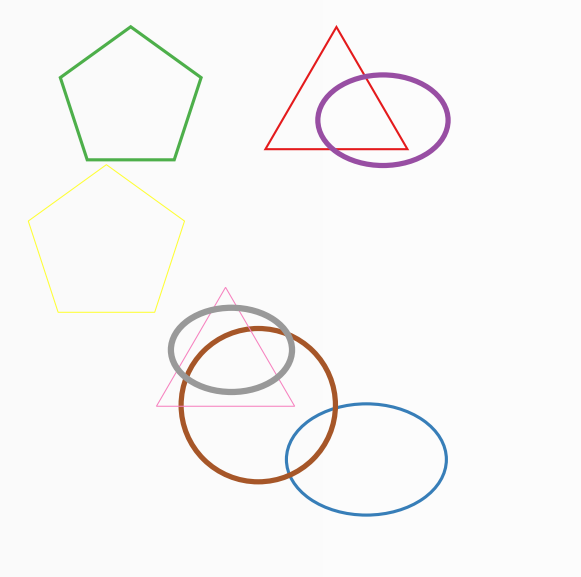[{"shape": "triangle", "thickness": 1, "radius": 0.71, "center": [0.579, 0.811]}, {"shape": "oval", "thickness": 1.5, "radius": 0.69, "center": [0.63, 0.204]}, {"shape": "pentagon", "thickness": 1.5, "radius": 0.64, "center": [0.225, 0.825]}, {"shape": "oval", "thickness": 2.5, "radius": 0.56, "center": [0.659, 0.791]}, {"shape": "pentagon", "thickness": 0.5, "radius": 0.71, "center": [0.183, 0.573]}, {"shape": "circle", "thickness": 2.5, "radius": 0.66, "center": [0.444, 0.298]}, {"shape": "triangle", "thickness": 0.5, "radius": 0.69, "center": [0.388, 0.364]}, {"shape": "oval", "thickness": 3, "radius": 0.52, "center": [0.398, 0.393]}]